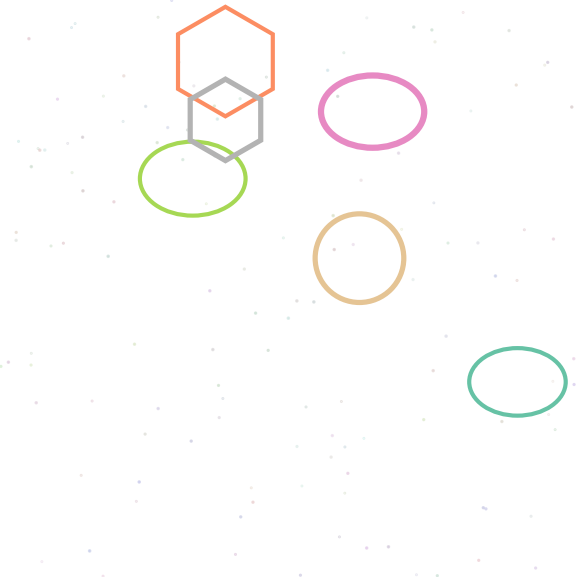[{"shape": "oval", "thickness": 2, "radius": 0.42, "center": [0.896, 0.338]}, {"shape": "hexagon", "thickness": 2, "radius": 0.47, "center": [0.39, 0.893]}, {"shape": "oval", "thickness": 3, "radius": 0.45, "center": [0.645, 0.806]}, {"shape": "oval", "thickness": 2, "radius": 0.46, "center": [0.334, 0.69]}, {"shape": "circle", "thickness": 2.5, "radius": 0.38, "center": [0.622, 0.552]}, {"shape": "hexagon", "thickness": 2.5, "radius": 0.35, "center": [0.39, 0.792]}]